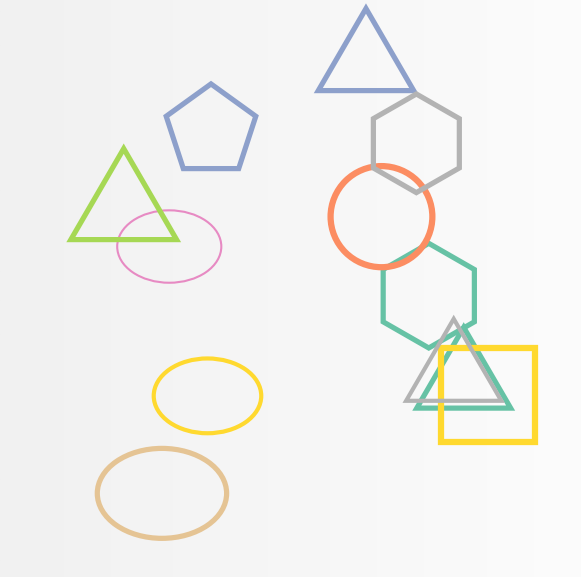[{"shape": "hexagon", "thickness": 2.5, "radius": 0.45, "center": [0.738, 0.487]}, {"shape": "triangle", "thickness": 2.5, "radius": 0.47, "center": [0.798, 0.339]}, {"shape": "circle", "thickness": 3, "radius": 0.44, "center": [0.656, 0.624]}, {"shape": "triangle", "thickness": 2.5, "radius": 0.47, "center": [0.63, 0.89]}, {"shape": "pentagon", "thickness": 2.5, "radius": 0.41, "center": [0.363, 0.773]}, {"shape": "oval", "thickness": 1, "radius": 0.45, "center": [0.291, 0.572]}, {"shape": "triangle", "thickness": 2.5, "radius": 0.52, "center": [0.213, 0.637]}, {"shape": "oval", "thickness": 2, "radius": 0.46, "center": [0.357, 0.314]}, {"shape": "square", "thickness": 3, "radius": 0.4, "center": [0.84, 0.315]}, {"shape": "oval", "thickness": 2.5, "radius": 0.56, "center": [0.279, 0.145]}, {"shape": "triangle", "thickness": 2, "radius": 0.47, "center": [0.781, 0.352]}, {"shape": "hexagon", "thickness": 2.5, "radius": 0.43, "center": [0.716, 0.751]}]